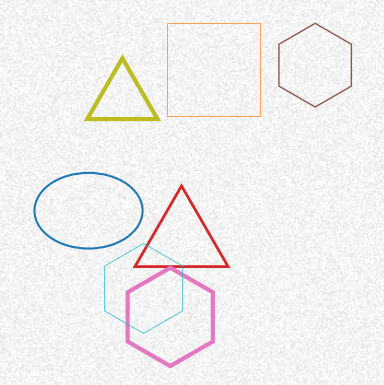[{"shape": "oval", "thickness": 1.5, "radius": 0.7, "center": [0.23, 0.453]}, {"shape": "square", "thickness": 0.5, "radius": 0.6, "center": [0.555, 0.82]}, {"shape": "triangle", "thickness": 2, "radius": 0.7, "center": [0.472, 0.377]}, {"shape": "hexagon", "thickness": 1, "radius": 0.54, "center": [0.819, 0.831]}, {"shape": "hexagon", "thickness": 3, "radius": 0.64, "center": [0.442, 0.177]}, {"shape": "triangle", "thickness": 3, "radius": 0.53, "center": [0.318, 0.743]}, {"shape": "hexagon", "thickness": 0.5, "radius": 0.58, "center": [0.373, 0.251]}]